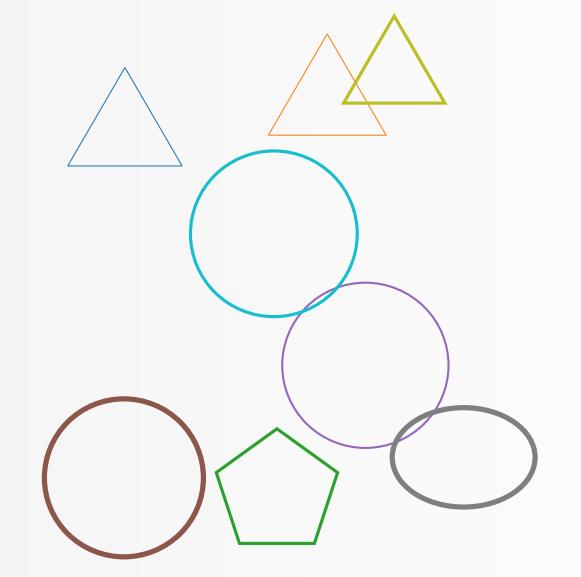[{"shape": "triangle", "thickness": 0.5, "radius": 0.57, "center": [0.215, 0.769]}, {"shape": "triangle", "thickness": 0.5, "radius": 0.58, "center": [0.563, 0.823]}, {"shape": "pentagon", "thickness": 1.5, "radius": 0.55, "center": [0.476, 0.147]}, {"shape": "circle", "thickness": 1, "radius": 0.72, "center": [0.629, 0.367]}, {"shape": "circle", "thickness": 2.5, "radius": 0.68, "center": [0.213, 0.172]}, {"shape": "oval", "thickness": 2.5, "radius": 0.61, "center": [0.798, 0.207]}, {"shape": "triangle", "thickness": 1.5, "radius": 0.5, "center": [0.678, 0.871]}, {"shape": "circle", "thickness": 1.5, "radius": 0.72, "center": [0.471, 0.594]}]